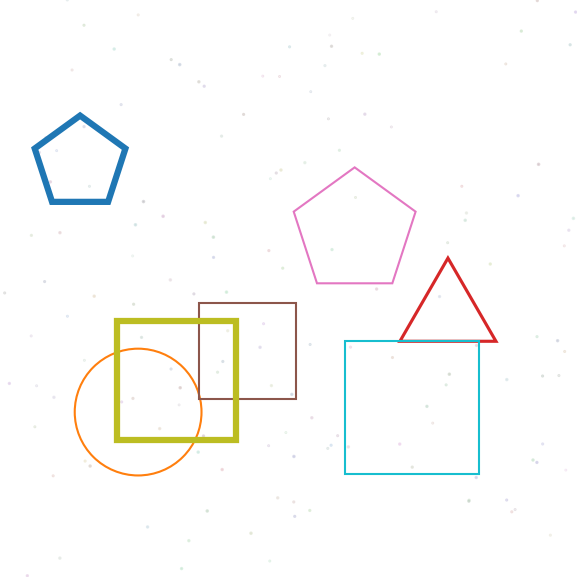[{"shape": "pentagon", "thickness": 3, "radius": 0.41, "center": [0.139, 0.716]}, {"shape": "circle", "thickness": 1, "radius": 0.55, "center": [0.239, 0.286]}, {"shape": "triangle", "thickness": 1.5, "radius": 0.48, "center": [0.776, 0.456]}, {"shape": "square", "thickness": 1, "radius": 0.42, "center": [0.429, 0.391]}, {"shape": "pentagon", "thickness": 1, "radius": 0.55, "center": [0.614, 0.598]}, {"shape": "square", "thickness": 3, "radius": 0.52, "center": [0.305, 0.34]}, {"shape": "square", "thickness": 1, "radius": 0.58, "center": [0.714, 0.293]}]